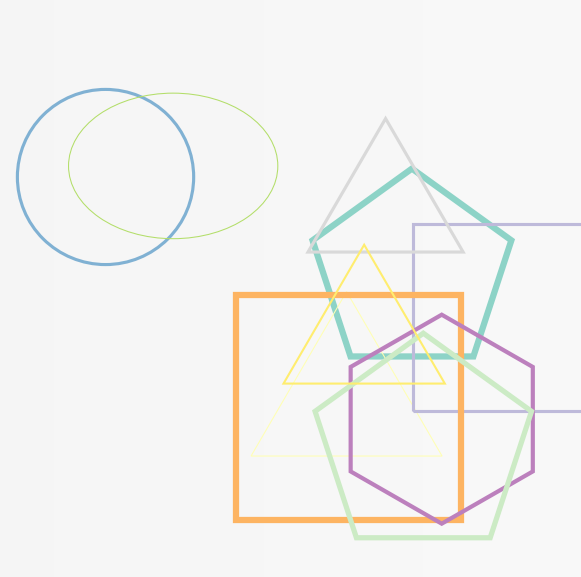[{"shape": "pentagon", "thickness": 3, "radius": 0.9, "center": [0.709, 0.527]}, {"shape": "triangle", "thickness": 0.5, "radius": 0.95, "center": [0.596, 0.304]}, {"shape": "square", "thickness": 1.5, "radius": 0.81, "center": [0.873, 0.45]}, {"shape": "circle", "thickness": 1.5, "radius": 0.76, "center": [0.182, 0.693]}, {"shape": "square", "thickness": 3, "radius": 0.97, "center": [0.6, 0.293]}, {"shape": "oval", "thickness": 0.5, "radius": 0.9, "center": [0.298, 0.712]}, {"shape": "triangle", "thickness": 1.5, "radius": 0.77, "center": [0.663, 0.64]}, {"shape": "hexagon", "thickness": 2, "radius": 0.9, "center": [0.76, 0.273]}, {"shape": "pentagon", "thickness": 2.5, "radius": 0.98, "center": [0.728, 0.226]}, {"shape": "triangle", "thickness": 1, "radius": 0.8, "center": [0.627, 0.415]}]